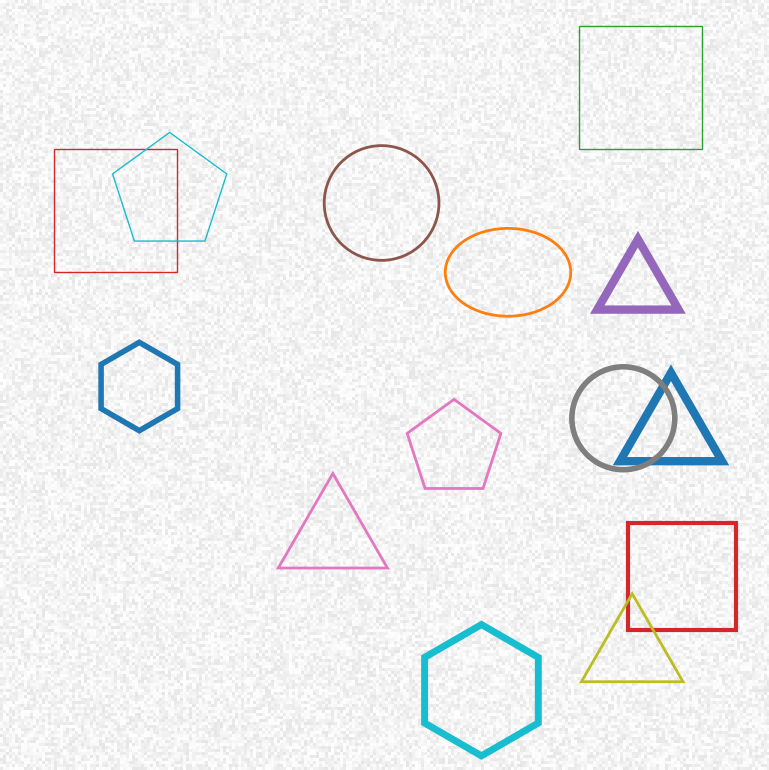[{"shape": "triangle", "thickness": 3, "radius": 0.38, "center": [0.871, 0.439]}, {"shape": "hexagon", "thickness": 2, "radius": 0.29, "center": [0.181, 0.498]}, {"shape": "oval", "thickness": 1, "radius": 0.41, "center": [0.66, 0.646]}, {"shape": "square", "thickness": 0.5, "radius": 0.4, "center": [0.832, 0.886]}, {"shape": "square", "thickness": 0.5, "radius": 0.4, "center": [0.15, 0.727]}, {"shape": "square", "thickness": 1.5, "radius": 0.35, "center": [0.886, 0.251]}, {"shape": "triangle", "thickness": 3, "radius": 0.3, "center": [0.828, 0.628]}, {"shape": "circle", "thickness": 1, "radius": 0.37, "center": [0.496, 0.736]}, {"shape": "triangle", "thickness": 1, "radius": 0.41, "center": [0.432, 0.303]}, {"shape": "pentagon", "thickness": 1, "radius": 0.32, "center": [0.59, 0.417]}, {"shape": "circle", "thickness": 2, "radius": 0.33, "center": [0.81, 0.457]}, {"shape": "triangle", "thickness": 1, "radius": 0.38, "center": [0.821, 0.153]}, {"shape": "hexagon", "thickness": 2.5, "radius": 0.43, "center": [0.625, 0.104]}, {"shape": "pentagon", "thickness": 0.5, "radius": 0.39, "center": [0.22, 0.75]}]